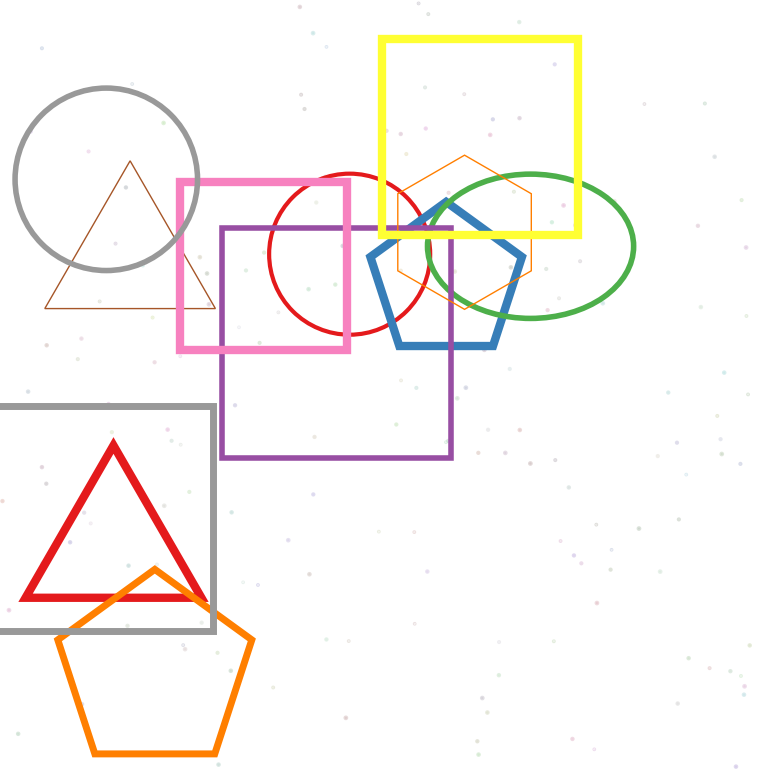[{"shape": "triangle", "thickness": 3, "radius": 0.66, "center": [0.147, 0.29]}, {"shape": "circle", "thickness": 1.5, "radius": 0.52, "center": [0.454, 0.67]}, {"shape": "pentagon", "thickness": 3, "radius": 0.52, "center": [0.579, 0.634]}, {"shape": "oval", "thickness": 2, "radius": 0.67, "center": [0.689, 0.68]}, {"shape": "square", "thickness": 2, "radius": 0.75, "center": [0.437, 0.554]}, {"shape": "hexagon", "thickness": 0.5, "radius": 0.5, "center": [0.603, 0.698]}, {"shape": "pentagon", "thickness": 2.5, "radius": 0.66, "center": [0.201, 0.128]}, {"shape": "square", "thickness": 3, "radius": 0.64, "center": [0.624, 0.822]}, {"shape": "triangle", "thickness": 0.5, "radius": 0.64, "center": [0.169, 0.663]}, {"shape": "square", "thickness": 3, "radius": 0.54, "center": [0.342, 0.655]}, {"shape": "square", "thickness": 2.5, "radius": 0.73, "center": [0.131, 0.327]}, {"shape": "circle", "thickness": 2, "radius": 0.59, "center": [0.138, 0.767]}]